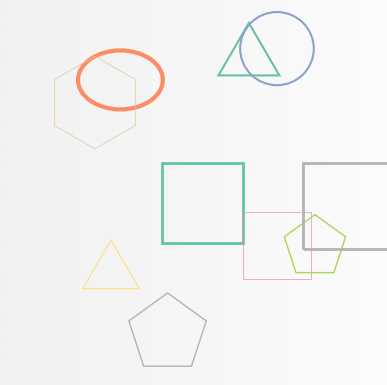[{"shape": "square", "thickness": 2, "radius": 0.52, "center": [0.522, 0.473]}, {"shape": "triangle", "thickness": 1.5, "radius": 0.45, "center": [0.642, 0.85]}, {"shape": "oval", "thickness": 3, "radius": 0.55, "center": [0.311, 0.792]}, {"shape": "circle", "thickness": 1.5, "radius": 0.47, "center": [0.715, 0.874]}, {"shape": "square", "thickness": 0.5, "radius": 0.44, "center": [0.715, 0.363]}, {"shape": "pentagon", "thickness": 1, "radius": 0.42, "center": [0.813, 0.359]}, {"shape": "triangle", "thickness": 0.5, "radius": 0.42, "center": [0.287, 0.292]}, {"shape": "hexagon", "thickness": 0.5, "radius": 0.6, "center": [0.245, 0.734]}, {"shape": "square", "thickness": 2, "radius": 0.56, "center": [0.894, 0.465]}, {"shape": "pentagon", "thickness": 1, "radius": 0.53, "center": [0.432, 0.134]}]